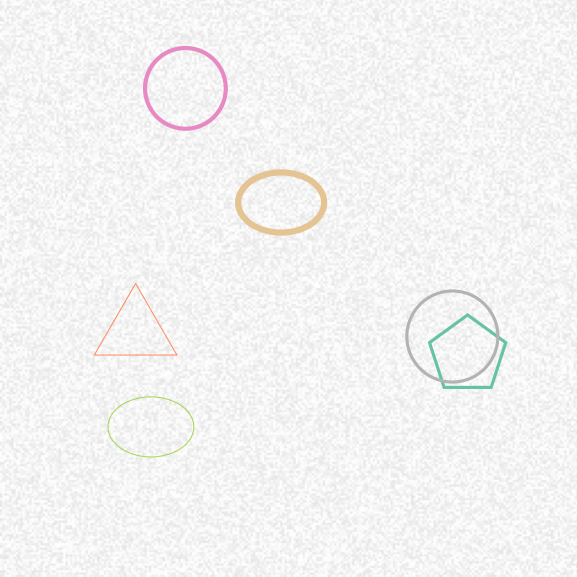[{"shape": "pentagon", "thickness": 1.5, "radius": 0.35, "center": [0.81, 0.384]}, {"shape": "triangle", "thickness": 0.5, "radius": 0.41, "center": [0.235, 0.426]}, {"shape": "circle", "thickness": 2, "radius": 0.35, "center": [0.321, 0.846]}, {"shape": "oval", "thickness": 0.5, "radius": 0.37, "center": [0.261, 0.26]}, {"shape": "oval", "thickness": 3, "radius": 0.37, "center": [0.487, 0.648]}, {"shape": "circle", "thickness": 1.5, "radius": 0.39, "center": [0.783, 0.416]}]